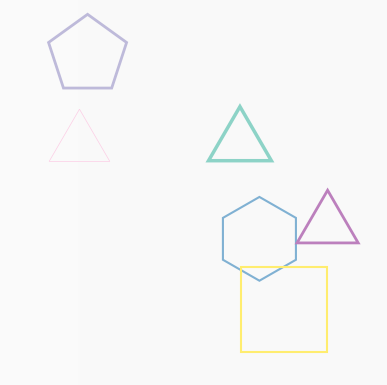[{"shape": "triangle", "thickness": 2.5, "radius": 0.47, "center": [0.619, 0.629]}, {"shape": "pentagon", "thickness": 2, "radius": 0.53, "center": [0.226, 0.857]}, {"shape": "hexagon", "thickness": 1.5, "radius": 0.54, "center": [0.669, 0.38]}, {"shape": "triangle", "thickness": 0.5, "radius": 0.45, "center": [0.205, 0.626]}, {"shape": "triangle", "thickness": 2, "radius": 0.46, "center": [0.845, 0.415]}, {"shape": "square", "thickness": 1.5, "radius": 0.55, "center": [0.733, 0.197]}]